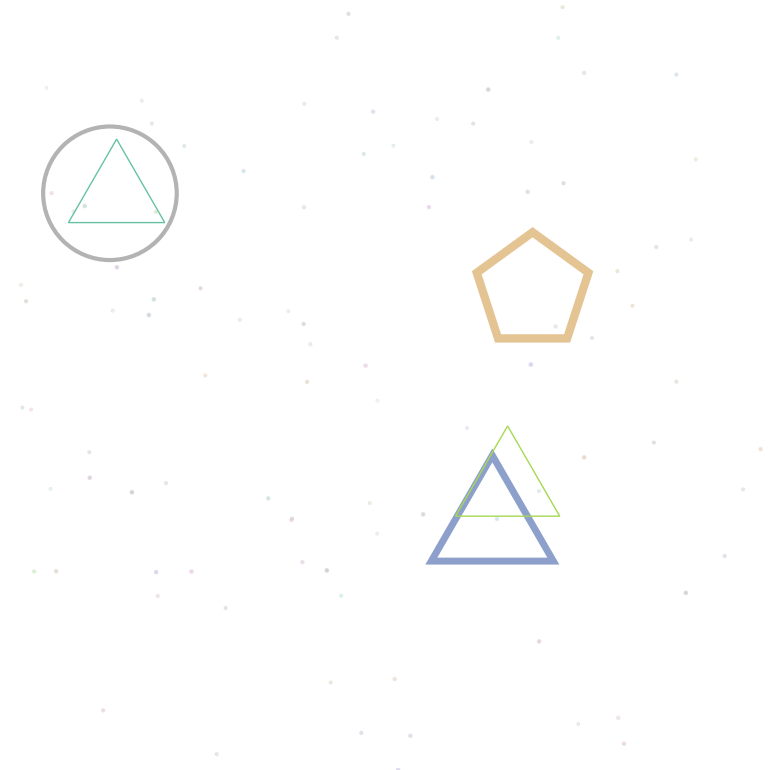[{"shape": "triangle", "thickness": 0.5, "radius": 0.36, "center": [0.151, 0.747]}, {"shape": "triangle", "thickness": 2.5, "radius": 0.46, "center": [0.639, 0.317]}, {"shape": "triangle", "thickness": 0.5, "radius": 0.39, "center": [0.659, 0.369]}, {"shape": "pentagon", "thickness": 3, "radius": 0.38, "center": [0.692, 0.622]}, {"shape": "circle", "thickness": 1.5, "radius": 0.43, "center": [0.143, 0.749]}]